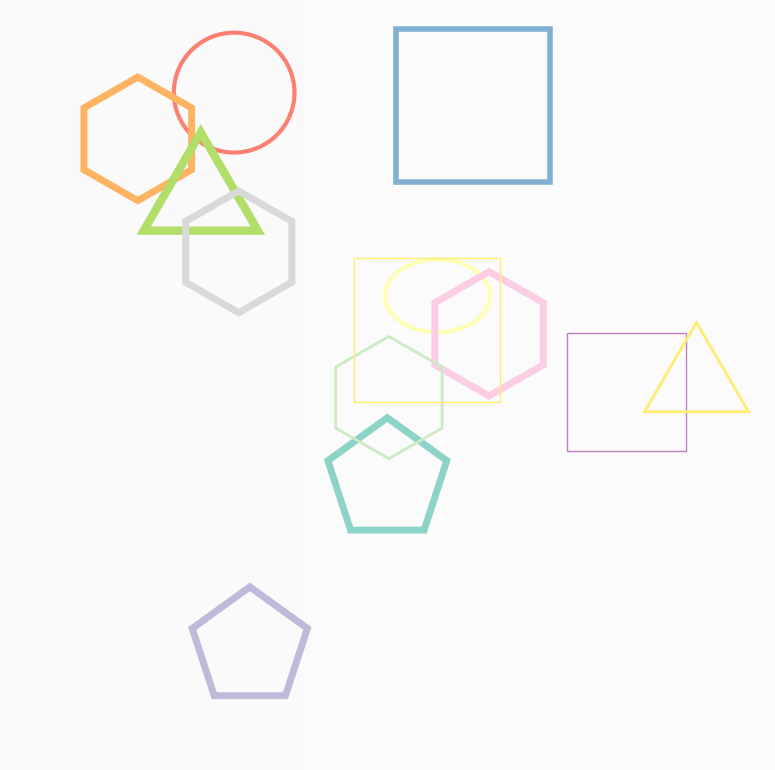[{"shape": "pentagon", "thickness": 2.5, "radius": 0.4, "center": [0.5, 0.377]}, {"shape": "oval", "thickness": 1.5, "radius": 0.34, "center": [0.565, 0.616]}, {"shape": "pentagon", "thickness": 2.5, "radius": 0.39, "center": [0.322, 0.16]}, {"shape": "circle", "thickness": 1.5, "radius": 0.39, "center": [0.302, 0.88]}, {"shape": "square", "thickness": 2, "radius": 0.5, "center": [0.61, 0.863]}, {"shape": "hexagon", "thickness": 2.5, "radius": 0.4, "center": [0.178, 0.82]}, {"shape": "triangle", "thickness": 3, "radius": 0.43, "center": [0.259, 0.743]}, {"shape": "hexagon", "thickness": 2.5, "radius": 0.4, "center": [0.631, 0.566]}, {"shape": "hexagon", "thickness": 2.5, "radius": 0.4, "center": [0.308, 0.673]}, {"shape": "square", "thickness": 0.5, "radius": 0.38, "center": [0.808, 0.491]}, {"shape": "hexagon", "thickness": 1, "radius": 0.4, "center": [0.502, 0.484]}, {"shape": "triangle", "thickness": 1, "radius": 0.39, "center": [0.899, 0.504]}, {"shape": "square", "thickness": 0.5, "radius": 0.47, "center": [0.551, 0.571]}]